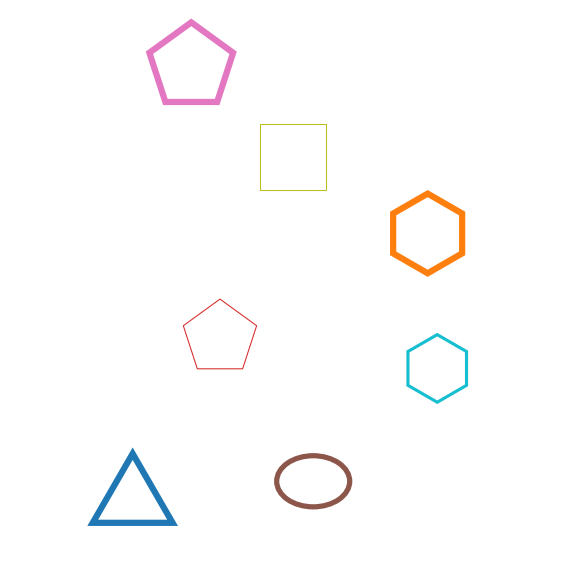[{"shape": "triangle", "thickness": 3, "radius": 0.4, "center": [0.23, 0.134]}, {"shape": "hexagon", "thickness": 3, "radius": 0.34, "center": [0.741, 0.595]}, {"shape": "pentagon", "thickness": 0.5, "radius": 0.33, "center": [0.381, 0.414]}, {"shape": "oval", "thickness": 2.5, "radius": 0.32, "center": [0.542, 0.166]}, {"shape": "pentagon", "thickness": 3, "radius": 0.38, "center": [0.331, 0.884]}, {"shape": "square", "thickness": 0.5, "radius": 0.29, "center": [0.507, 0.727]}, {"shape": "hexagon", "thickness": 1.5, "radius": 0.29, "center": [0.757, 0.361]}]